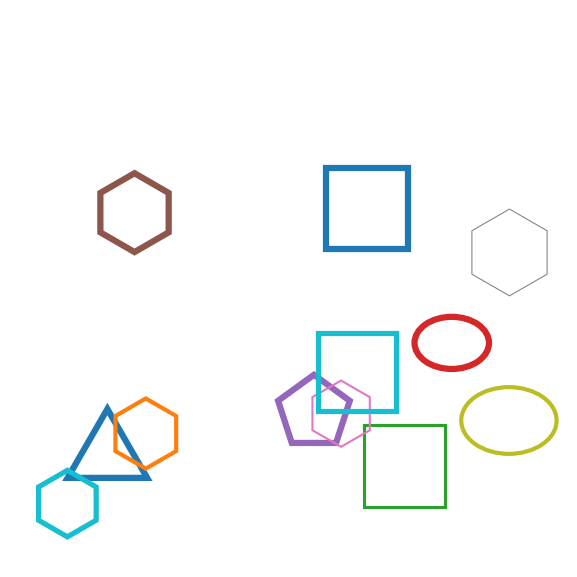[{"shape": "square", "thickness": 3, "radius": 0.35, "center": [0.636, 0.638]}, {"shape": "triangle", "thickness": 3, "radius": 0.4, "center": [0.186, 0.211]}, {"shape": "hexagon", "thickness": 2, "radius": 0.3, "center": [0.252, 0.248]}, {"shape": "square", "thickness": 1.5, "radius": 0.35, "center": [0.7, 0.192]}, {"shape": "oval", "thickness": 3, "radius": 0.32, "center": [0.782, 0.405]}, {"shape": "pentagon", "thickness": 3, "radius": 0.33, "center": [0.544, 0.285]}, {"shape": "hexagon", "thickness": 3, "radius": 0.34, "center": [0.233, 0.631]}, {"shape": "hexagon", "thickness": 1, "radius": 0.29, "center": [0.591, 0.283]}, {"shape": "hexagon", "thickness": 0.5, "radius": 0.38, "center": [0.882, 0.562]}, {"shape": "oval", "thickness": 2, "radius": 0.41, "center": [0.881, 0.271]}, {"shape": "square", "thickness": 2.5, "radius": 0.34, "center": [0.618, 0.356]}, {"shape": "hexagon", "thickness": 2.5, "radius": 0.29, "center": [0.117, 0.127]}]